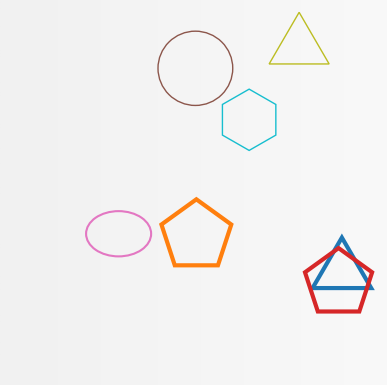[{"shape": "triangle", "thickness": 3, "radius": 0.44, "center": [0.882, 0.295]}, {"shape": "pentagon", "thickness": 3, "radius": 0.47, "center": [0.507, 0.388]}, {"shape": "pentagon", "thickness": 3, "radius": 0.46, "center": [0.874, 0.265]}, {"shape": "circle", "thickness": 1, "radius": 0.48, "center": [0.504, 0.823]}, {"shape": "oval", "thickness": 1.5, "radius": 0.42, "center": [0.306, 0.393]}, {"shape": "triangle", "thickness": 1, "radius": 0.45, "center": [0.772, 0.879]}, {"shape": "hexagon", "thickness": 1, "radius": 0.4, "center": [0.643, 0.689]}]